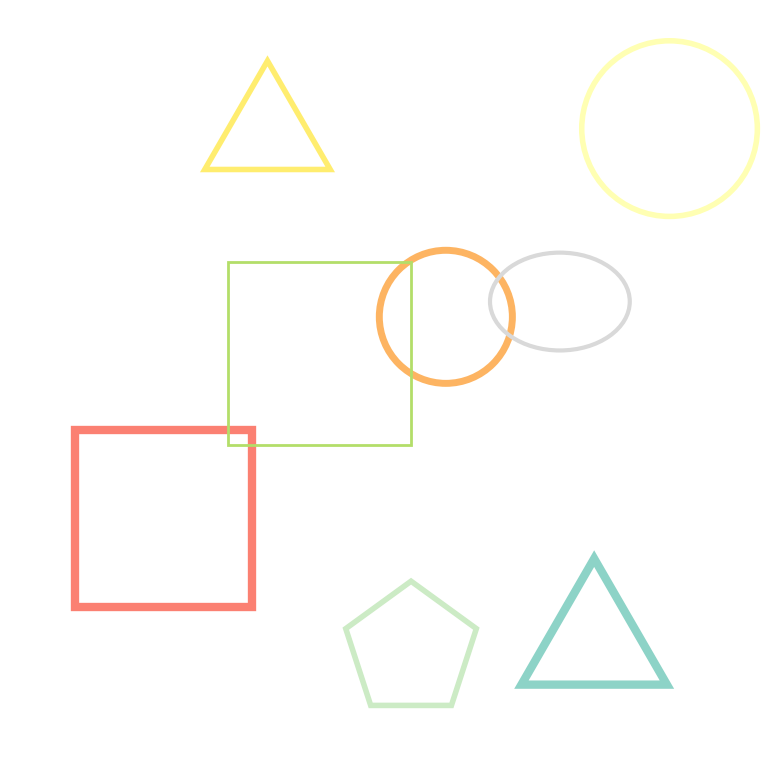[{"shape": "triangle", "thickness": 3, "radius": 0.55, "center": [0.772, 0.165]}, {"shape": "circle", "thickness": 2, "radius": 0.57, "center": [0.87, 0.833]}, {"shape": "square", "thickness": 3, "radius": 0.57, "center": [0.212, 0.326]}, {"shape": "circle", "thickness": 2.5, "radius": 0.43, "center": [0.579, 0.589]}, {"shape": "square", "thickness": 1, "radius": 0.59, "center": [0.415, 0.541]}, {"shape": "oval", "thickness": 1.5, "radius": 0.45, "center": [0.727, 0.608]}, {"shape": "pentagon", "thickness": 2, "radius": 0.45, "center": [0.534, 0.156]}, {"shape": "triangle", "thickness": 2, "radius": 0.47, "center": [0.347, 0.827]}]